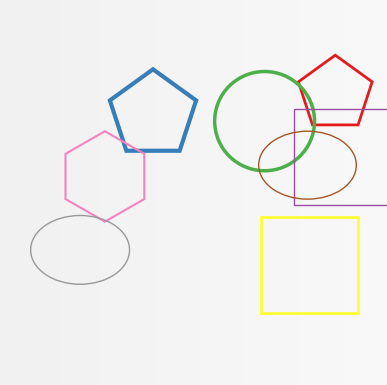[{"shape": "pentagon", "thickness": 2, "radius": 0.5, "center": [0.865, 0.757]}, {"shape": "pentagon", "thickness": 3, "radius": 0.58, "center": [0.395, 0.703]}, {"shape": "circle", "thickness": 2.5, "radius": 0.64, "center": [0.683, 0.685]}, {"shape": "square", "thickness": 1, "radius": 0.62, "center": [0.882, 0.592]}, {"shape": "square", "thickness": 2, "radius": 0.62, "center": [0.798, 0.311]}, {"shape": "oval", "thickness": 1, "radius": 0.63, "center": [0.794, 0.571]}, {"shape": "hexagon", "thickness": 1.5, "radius": 0.59, "center": [0.271, 0.542]}, {"shape": "oval", "thickness": 1, "radius": 0.64, "center": [0.207, 0.351]}]